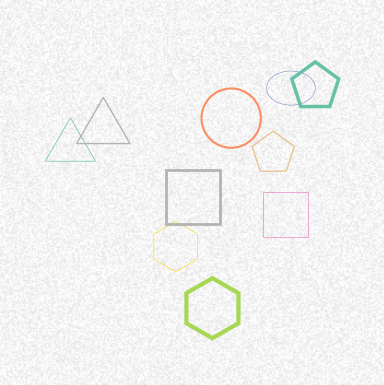[{"shape": "triangle", "thickness": 0.5, "radius": 0.38, "center": [0.183, 0.619]}, {"shape": "pentagon", "thickness": 2.5, "radius": 0.32, "center": [0.819, 0.775]}, {"shape": "circle", "thickness": 1.5, "radius": 0.39, "center": [0.6, 0.693]}, {"shape": "oval", "thickness": 0.5, "radius": 0.32, "center": [0.756, 0.771]}, {"shape": "square", "thickness": 0.5, "radius": 0.29, "center": [0.741, 0.443]}, {"shape": "hexagon", "thickness": 3, "radius": 0.39, "center": [0.552, 0.2]}, {"shape": "hexagon", "thickness": 0.5, "radius": 0.33, "center": [0.456, 0.36]}, {"shape": "pentagon", "thickness": 1, "radius": 0.29, "center": [0.71, 0.602]}, {"shape": "square", "thickness": 2, "radius": 0.35, "center": [0.5, 0.489]}, {"shape": "triangle", "thickness": 1, "radius": 0.4, "center": [0.268, 0.667]}]